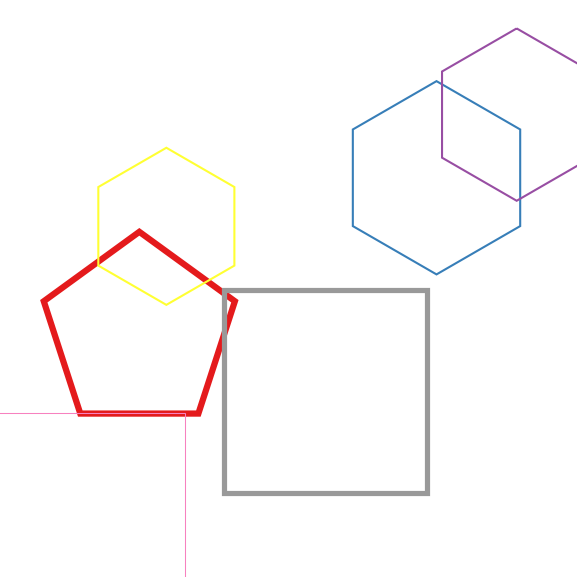[{"shape": "pentagon", "thickness": 3, "radius": 0.87, "center": [0.241, 0.424]}, {"shape": "hexagon", "thickness": 1, "radius": 0.84, "center": [0.756, 0.691]}, {"shape": "hexagon", "thickness": 1, "radius": 0.75, "center": [0.895, 0.801]}, {"shape": "hexagon", "thickness": 1, "radius": 0.68, "center": [0.288, 0.607]}, {"shape": "square", "thickness": 0.5, "radius": 0.91, "center": [0.138, 0.101]}, {"shape": "square", "thickness": 2.5, "radius": 0.88, "center": [0.563, 0.321]}]